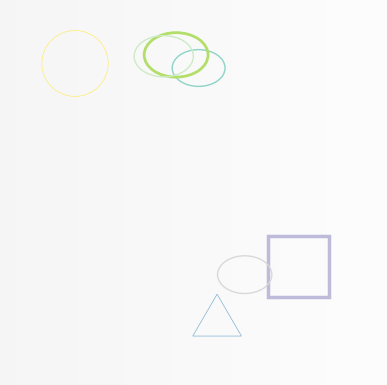[{"shape": "oval", "thickness": 1, "radius": 0.34, "center": [0.513, 0.823]}, {"shape": "square", "thickness": 2.5, "radius": 0.4, "center": [0.77, 0.309]}, {"shape": "triangle", "thickness": 0.5, "radius": 0.36, "center": [0.56, 0.163]}, {"shape": "oval", "thickness": 2, "radius": 0.41, "center": [0.454, 0.857]}, {"shape": "oval", "thickness": 1, "radius": 0.35, "center": [0.632, 0.287]}, {"shape": "oval", "thickness": 1, "radius": 0.38, "center": [0.423, 0.854]}, {"shape": "circle", "thickness": 0.5, "radius": 0.43, "center": [0.194, 0.835]}]